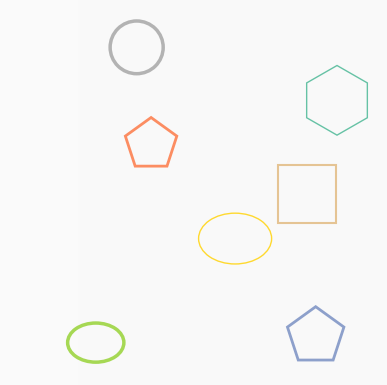[{"shape": "hexagon", "thickness": 1, "radius": 0.45, "center": [0.87, 0.739]}, {"shape": "pentagon", "thickness": 2, "radius": 0.35, "center": [0.39, 0.625]}, {"shape": "pentagon", "thickness": 2, "radius": 0.38, "center": [0.815, 0.127]}, {"shape": "oval", "thickness": 2.5, "radius": 0.36, "center": [0.247, 0.11]}, {"shape": "oval", "thickness": 1, "radius": 0.47, "center": [0.607, 0.38]}, {"shape": "square", "thickness": 1.5, "radius": 0.38, "center": [0.792, 0.496]}, {"shape": "circle", "thickness": 2.5, "radius": 0.34, "center": [0.353, 0.877]}]